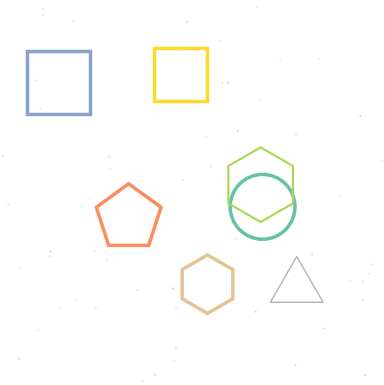[{"shape": "circle", "thickness": 2.5, "radius": 0.42, "center": [0.682, 0.463]}, {"shape": "pentagon", "thickness": 2.5, "radius": 0.44, "center": [0.334, 0.434]}, {"shape": "square", "thickness": 2.5, "radius": 0.41, "center": [0.151, 0.786]}, {"shape": "hexagon", "thickness": 1.5, "radius": 0.48, "center": [0.677, 0.52]}, {"shape": "square", "thickness": 2.5, "radius": 0.34, "center": [0.469, 0.805]}, {"shape": "hexagon", "thickness": 2.5, "radius": 0.38, "center": [0.539, 0.262]}, {"shape": "triangle", "thickness": 1, "radius": 0.4, "center": [0.771, 0.254]}]